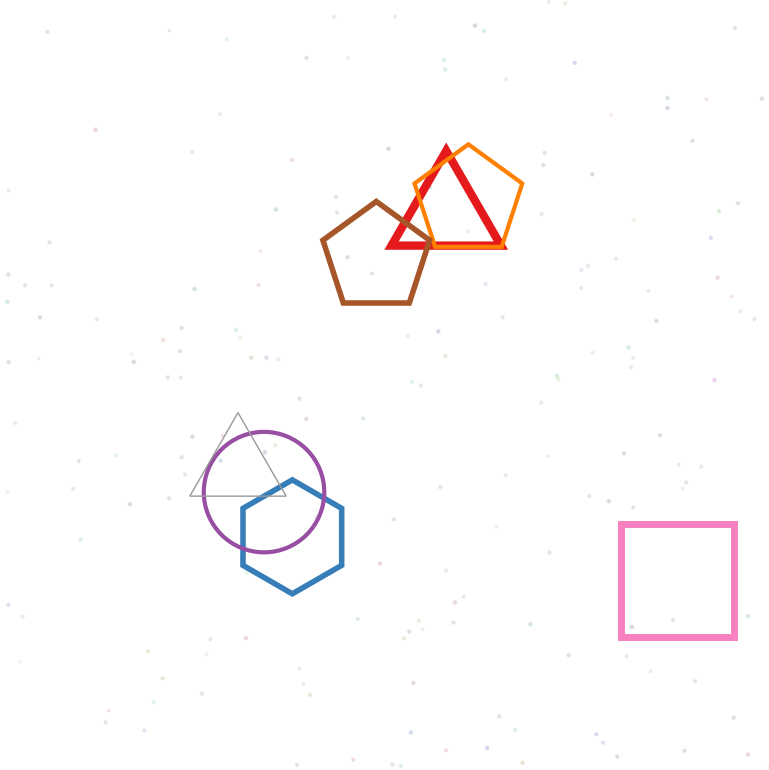[{"shape": "triangle", "thickness": 3, "radius": 0.41, "center": [0.579, 0.722]}, {"shape": "hexagon", "thickness": 2, "radius": 0.37, "center": [0.38, 0.303]}, {"shape": "circle", "thickness": 1.5, "radius": 0.39, "center": [0.343, 0.361]}, {"shape": "pentagon", "thickness": 1.5, "radius": 0.37, "center": [0.608, 0.739]}, {"shape": "pentagon", "thickness": 2, "radius": 0.36, "center": [0.489, 0.665]}, {"shape": "square", "thickness": 2.5, "radius": 0.37, "center": [0.88, 0.246]}, {"shape": "triangle", "thickness": 0.5, "radius": 0.36, "center": [0.309, 0.392]}]